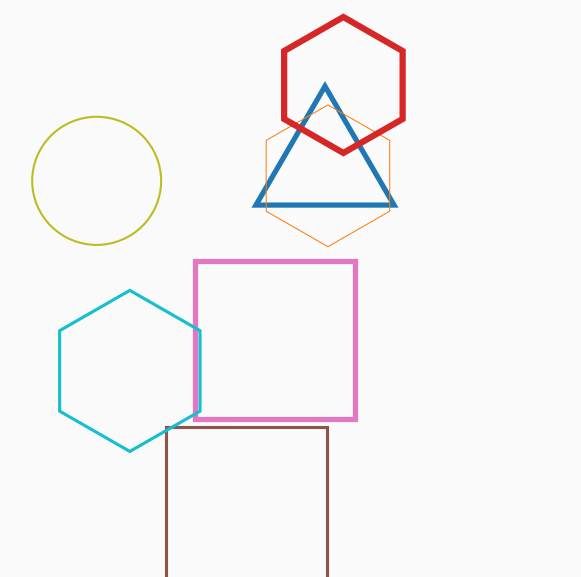[{"shape": "triangle", "thickness": 2.5, "radius": 0.69, "center": [0.559, 0.713]}, {"shape": "hexagon", "thickness": 0.5, "radius": 0.61, "center": [0.564, 0.695]}, {"shape": "hexagon", "thickness": 3, "radius": 0.59, "center": [0.591, 0.852]}, {"shape": "square", "thickness": 1.5, "radius": 0.69, "center": [0.424, 0.121]}, {"shape": "square", "thickness": 2.5, "radius": 0.69, "center": [0.473, 0.41]}, {"shape": "circle", "thickness": 1, "radius": 0.55, "center": [0.166, 0.686]}, {"shape": "hexagon", "thickness": 1.5, "radius": 0.7, "center": [0.223, 0.357]}]